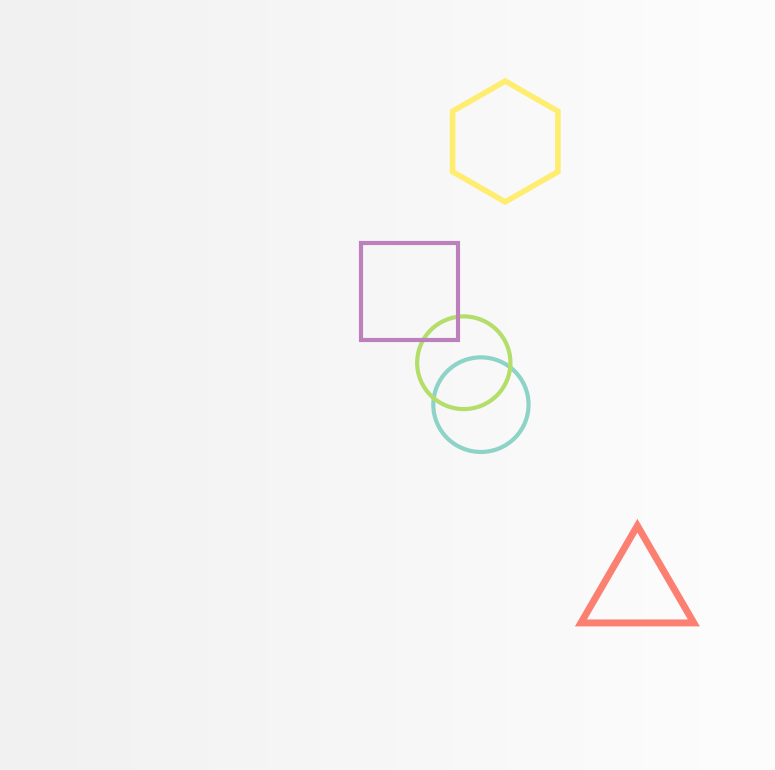[{"shape": "circle", "thickness": 1.5, "radius": 0.31, "center": [0.621, 0.474]}, {"shape": "triangle", "thickness": 2.5, "radius": 0.42, "center": [0.822, 0.233]}, {"shape": "circle", "thickness": 1.5, "radius": 0.3, "center": [0.598, 0.529]}, {"shape": "square", "thickness": 1.5, "radius": 0.31, "center": [0.528, 0.621]}, {"shape": "hexagon", "thickness": 2, "radius": 0.39, "center": [0.652, 0.816]}]